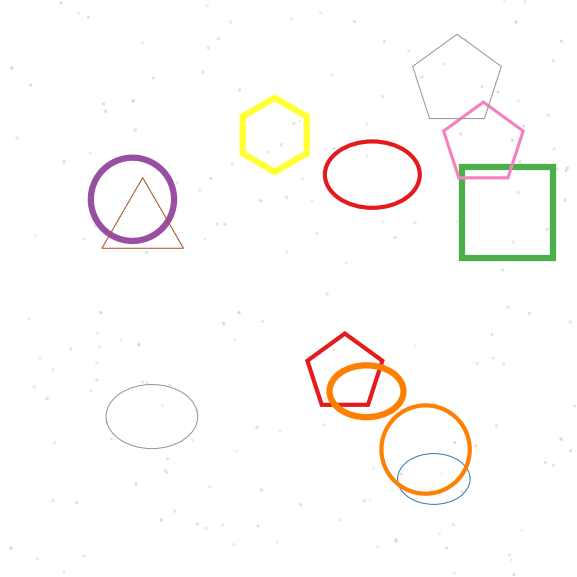[{"shape": "pentagon", "thickness": 2, "radius": 0.34, "center": [0.597, 0.353]}, {"shape": "oval", "thickness": 2, "radius": 0.41, "center": [0.645, 0.697]}, {"shape": "oval", "thickness": 0.5, "radius": 0.31, "center": [0.751, 0.17]}, {"shape": "square", "thickness": 3, "radius": 0.39, "center": [0.879, 0.632]}, {"shape": "circle", "thickness": 3, "radius": 0.36, "center": [0.229, 0.654]}, {"shape": "oval", "thickness": 3, "radius": 0.32, "center": [0.635, 0.322]}, {"shape": "circle", "thickness": 2, "radius": 0.38, "center": [0.737, 0.221]}, {"shape": "hexagon", "thickness": 3, "radius": 0.32, "center": [0.476, 0.766]}, {"shape": "triangle", "thickness": 0.5, "radius": 0.41, "center": [0.247, 0.61]}, {"shape": "pentagon", "thickness": 1.5, "radius": 0.36, "center": [0.837, 0.75]}, {"shape": "pentagon", "thickness": 0.5, "radius": 0.4, "center": [0.791, 0.859]}, {"shape": "oval", "thickness": 0.5, "radius": 0.4, "center": [0.263, 0.278]}]